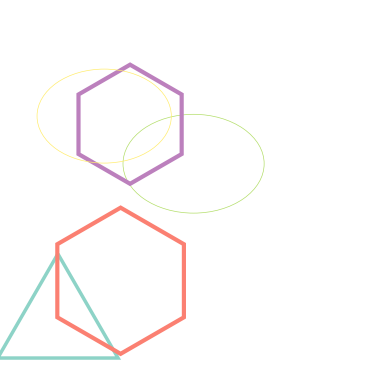[{"shape": "triangle", "thickness": 2.5, "radius": 0.9, "center": [0.15, 0.16]}, {"shape": "hexagon", "thickness": 3, "radius": 0.95, "center": [0.313, 0.271]}, {"shape": "oval", "thickness": 0.5, "radius": 0.92, "center": [0.503, 0.575]}, {"shape": "hexagon", "thickness": 3, "radius": 0.77, "center": [0.338, 0.677]}, {"shape": "oval", "thickness": 0.5, "radius": 0.87, "center": [0.271, 0.698]}]